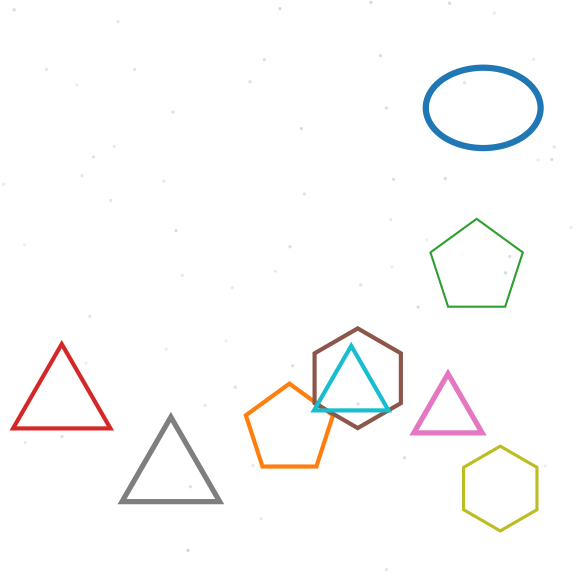[{"shape": "oval", "thickness": 3, "radius": 0.5, "center": [0.837, 0.812]}, {"shape": "pentagon", "thickness": 2, "radius": 0.4, "center": [0.501, 0.255]}, {"shape": "pentagon", "thickness": 1, "radius": 0.42, "center": [0.825, 0.536]}, {"shape": "triangle", "thickness": 2, "radius": 0.49, "center": [0.107, 0.306]}, {"shape": "hexagon", "thickness": 2, "radius": 0.43, "center": [0.619, 0.344]}, {"shape": "triangle", "thickness": 2.5, "radius": 0.34, "center": [0.776, 0.284]}, {"shape": "triangle", "thickness": 2.5, "radius": 0.49, "center": [0.296, 0.179]}, {"shape": "hexagon", "thickness": 1.5, "radius": 0.37, "center": [0.866, 0.153]}, {"shape": "triangle", "thickness": 2, "radius": 0.37, "center": [0.608, 0.326]}]